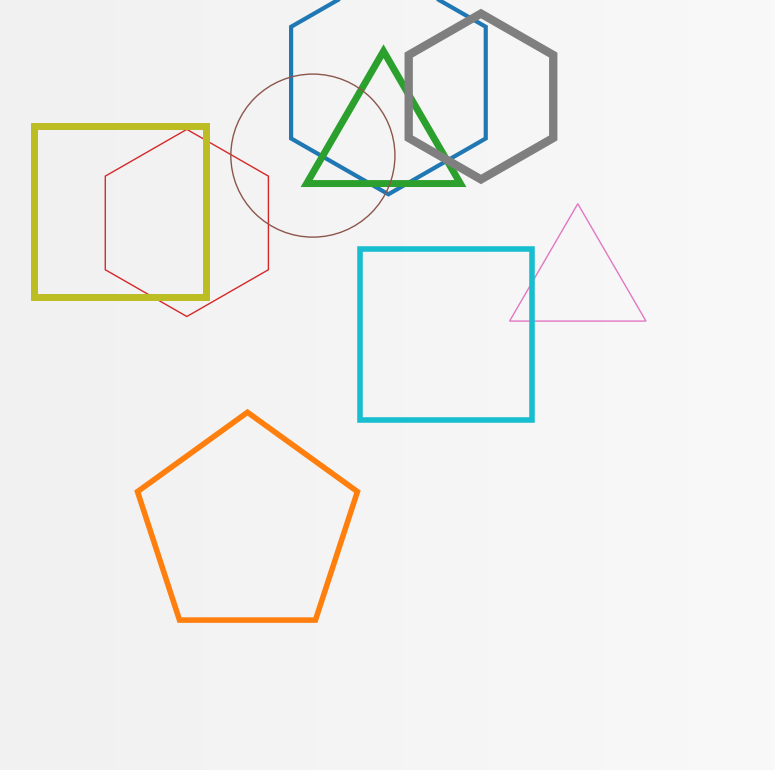[{"shape": "hexagon", "thickness": 1.5, "radius": 0.73, "center": [0.501, 0.893]}, {"shape": "pentagon", "thickness": 2, "radius": 0.75, "center": [0.319, 0.315]}, {"shape": "triangle", "thickness": 2.5, "radius": 0.57, "center": [0.495, 0.819]}, {"shape": "hexagon", "thickness": 0.5, "radius": 0.61, "center": [0.241, 0.71]}, {"shape": "circle", "thickness": 0.5, "radius": 0.53, "center": [0.404, 0.798]}, {"shape": "triangle", "thickness": 0.5, "radius": 0.51, "center": [0.746, 0.634]}, {"shape": "hexagon", "thickness": 3, "radius": 0.54, "center": [0.621, 0.875]}, {"shape": "square", "thickness": 2.5, "radius": 0.56, "center": [0.155, 0.726]}, {"shape": "square", "thickness": 2, "radius": 0.56, "center": [0.575, 0.566]}]